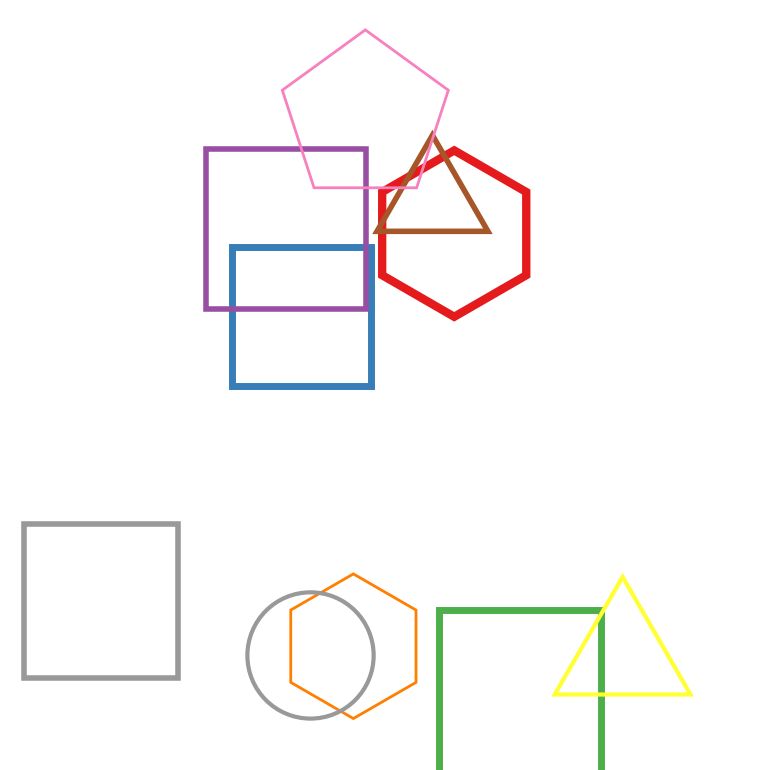[{"shape": "hexagon", "thickness": 3, "radius": 0.54, "center": [0.59, 0.697]}, {"shape": "square", "thickness": 2.5, "radius": 0.45, "center": [0.392, 0.589]}, {"shape": "square", "thickness": 2.5, "radius": 0.53, "center": [0.675, 0.103]}, {"shape": "square", "thickness": 2, "radius": 0.52, "center": [0.372, 0.702]}, {"shape": "hexagon", "thickness": 1, "radius": 0.47, "center": [0.459, 0.161]}, {"shape": "triangle", "thickness": 1.5, "radius": 0.51, "center": [0.809, 0.149]}, {"shape": "triangle", "thickness": 2, "radius": 0.42, "center": [0.562, 0.741]}, {"shape": "pentagon", "thickness": 1, "radius": 0.57, "center": [0.474, 0.848]}, {"shape": "square", "thickness": 2, "radius": 0.5, "center": [0.131, 0.219]}, {"shape": "circle", "thickness": 1.5, "radius": 0.41, "center": [0.403, 0.149]}]